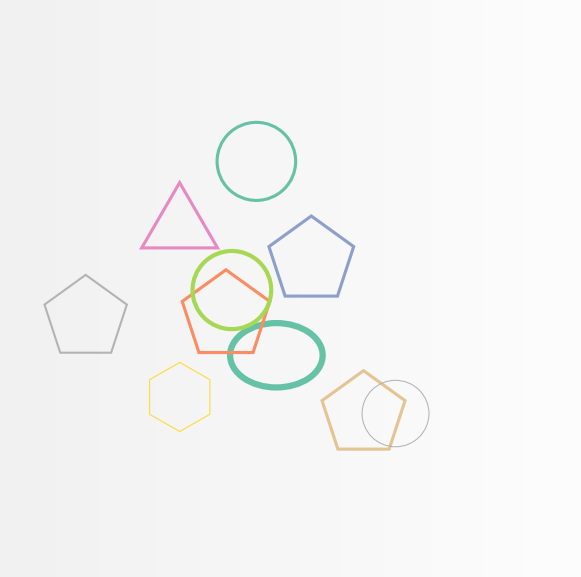[{"shape": "oval", "thickness": 3, "radius": 0.4, "center": [0.475, 0.384]}, {"shape": "circle", "thickness": 1.5, "radius": 0.34, "center": [0.441, 0.72]}, {"shape": "pentagon", "thickness": 1.5, "radius": 0.4, "center": [0.389, 0.453]}, {"shape": "pentagon", "thickness": 1.5, "radius": 0.38, "center": [0.536, 0.548]}, {"shape": "triangle", "thickness": 1.5, "radius": 0.38, "center": [0.309, 0.608]}, {"shape": "circle", "thickness": 2, "radius": 0.34, "center": [0.399, 0.497]}, {"shape": "hexagon", "thickness": 0.5, "radius": 0.3, "center": [0.309, 0.312]}, {"shape": "pentagon", "thickness": 1.5, "radius": 0.38, "center": [0.625, 0.282]}, {"shape": "circle", "thickness": 0.5, "radius": 0.29, "center": [0.68, 0.283]}, {"shape": "pentagon", "thickness": 1, "radius": 0.37, "center": [0.147, 0.449]}]